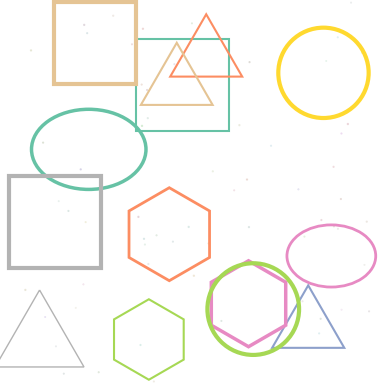[{"shape": "oval", "thickness": 2.5, "radius": 0.74, "center": [0.231, 0.612]}, {"shape": "square", "thickness": 1.5, "radius": 0.6, "center": [0.474, 0.779]}, {"shape": "hexagon", "thickness": 2, "radius": 0.6, "center": [0.44, 0.392]}, {"shape": "triangle", "thickness": 1.5, "radius": 0.54, "center": [0.536, 0.855]}, {"shape": "triangle", "thickness": 1.5, "radius": 0.54, "center": [0.801, 0.151]}, {"shape": "hexagon", "thickness": 2.5, "radius": 0.56, "center": [0.645, 0.211]}, {"shape": "oval", "thickness": 2, "radius": 0.58, "center": [0.861, 0.335]}, {"shape": "circle", "thickness": 3, "radius": 0.6, "center": [0.658, 0.197]}, {"shape": "hexagon", "thickness": 1.5, "radius": 0.52, "center": [0.387, 0.118]}, {"shape": "circle", "thickness": 3, "radius": 0.59, "center": [0.84, 0.811]}, {"shape": "square", "thickness": 3, "radius": 0.53, "center": [0.247, 0.888]}, {"shape": "triangle", "thickness": 1.5, "radius": 0.54, "center": [0.459, 0.781]}, {"shape": "square", "thickness": 3, "radius": 0.59, "center": [0.142, 0.423]}, {"shape": "triangle", "thickness": 1, "radius": 0.67, "center": [0.103, 0.113]}]